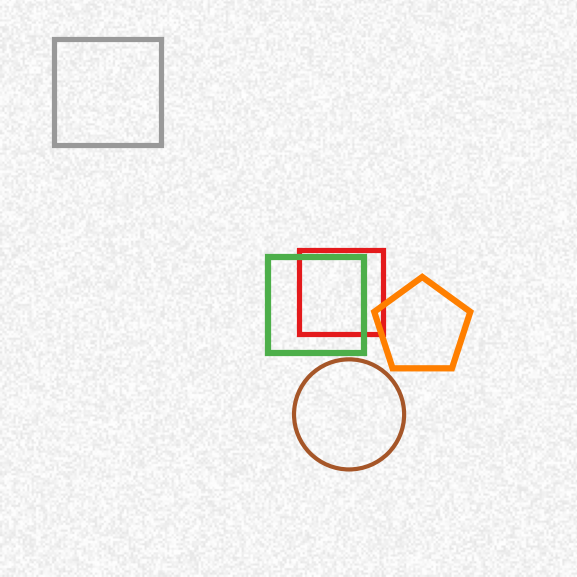[{"shape": "square", "thickness": 2.5, "radius": 0.37, "center": [0.59, 0.494]}, {"shape": "square", "thickness": 3, "radius": 0.41, "center": [0.547, 0.471]}, {"shape": "pentagon", "thickness": 3, "radius": 0.44, "center": [0.731, 0.432]}, {"shape": "circle", "thickness": 2, "radius": 0.48, "center": [0.604, 0.282]}, {"shape": "square", "thickness": 2.5, "radius": 0.46, "center": [0.186, 0.84]}]